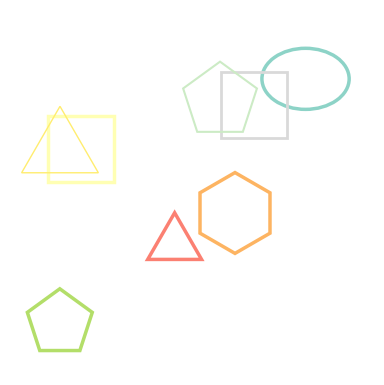[{"shape": "oval", "thickness": 2.5, "radius": 0.57, "center": [0.794, 0.795]}, {"shape": "square", "thickness": 2.5, "radius": 0.43, "center": [0.211, 0.613]}, {"shape": "triangle", "thickness": 2.5, "radius": 0.4, "center": [0.454, 0.367]}, {"shape": "hexagon", "thickness": 2.5, "radius": 0.52, "center": [0.61, 0.447]}, {"shape": "pentagon", "thickness": 2.5, "radius": 0.44, "center": [0.155, 0.161]}, {"shape": "square", "thickness": 2, "radius": 0.43, "center": [0.66, 0.727]}, {"shape": "pentagon", "thickness": 1.5, "radius": 0.5, "center": [0.572, 0.739]}, {"shape": "triangle", "thickness": 1, "radius": 0.58, "center": [0.156, 0.609]}]